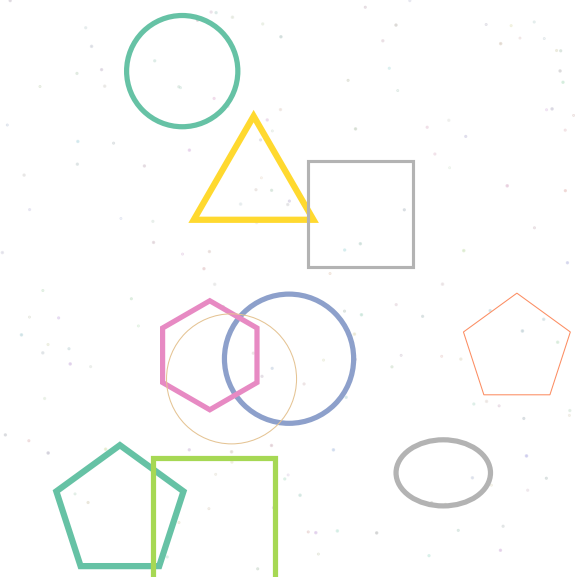[{"shape": "circle", "thickness": 2.5, "radius": 0.48, "center": [0.316, 0.876]}, {"shape": "pentagon", "thickness": 3, "radius": 0.58, "center": [0.208, 0.112]}, {"shape": "pentagon", "thickness": 0.5, "radius": 0.49, "center": [0.895, 0.394]}, {"shape": "circle", "thickness": 2.5, "radius": 0.56, "center": [0.501, 0.378]}, {"shape": "hexagon", "thickness": 2.5, "radius": 0.47, "center": [0.363, 0.384]}, {"shape": "square", "thickness": 2.5, "radius": 0.53, "center": [0.371, 0.101]}, {"shape": "triangle", "thickness": 3, "radius": 0.6, "center": [0.439, 0.678]}, {"shape": "circle", "thickness": 0.5, "radius": 0.56, "center": [0.401, 0.343]}, {"shape": "square", "thickness": 1.5, "radius": 0.46, "center": [0.624, 0.628]}, {"shape": "oval", "thickness": 2.5, "radius": 0.41, "center": [0.768, 0.18]}]